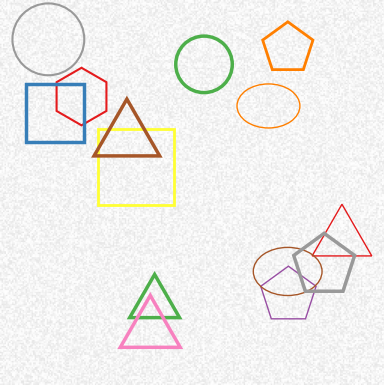[{"shape": "triangle", "thickness": 1, "radius": 0.45, "center": [0.888, 0.38]}, {"shape": "hexagon", "thickness": 1.5, "radius": 0.37, "center": [0.212, 0.749]}, {"shape": "square", "thickness": 2.5, "radius": 0.37, "center": [0.143, 0.706]}, {"shape": "triangle", "thickness": 2.5, "radius": 0.37, "center": [0.402, 0.212]}, {"shape": "circle", "thickness": 2.5, "radius": 0.37, "center": [0.53, 0.833]}, {"shape": "pentagon", "thickness": 1, "radius": 0.38, "center": [0.749, 0.233]}, {"shape": "oval", "thickness": 1, "radius": 0.41, "center": [0.697, 0.725]}, {"shape": "pentagon", "thickness": 2, "radius": 0.34, "center": [0.748, 0.875]}, {"shape": "square", "thickness": 2, "radius": 0.49, "center": [0.353, 0.567]}, {"shape": "triangle", "thickness": 2.5, "radius": 0.49, "center": [0.33, 0.644]}, {"shape": "oval", "thickness": 1, "radius": 0.45, "center": [0.747, 0.295]}, {"shape": "triangle", "thickness": 2.5, "radius": 0.45, "center": [0.39, 0.143]}, {"shape": "pentagon", "thickness": 2.5, "radius": 0.42, "center": [0.842, 0.311]}, {"shape": "circle", "thickness": 1.5, "radius": 0.47, "center": [0.126, 0.898]}]